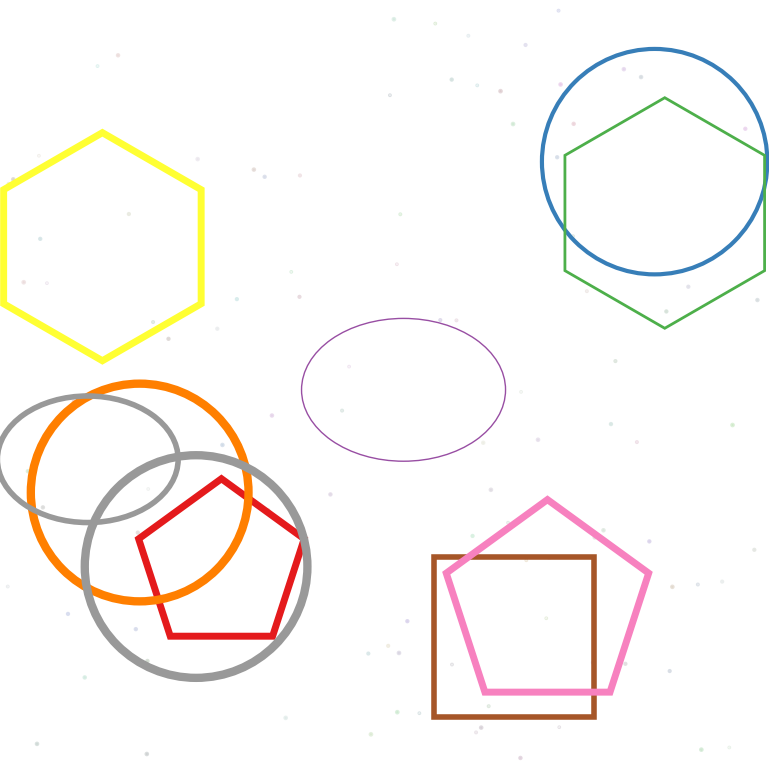[{"shape": "pentagon", "thickness": 2.5, "radius": 0.57, "center": [0.288, 0.265]}, {"shape": "circle", "thickness": 1.5, "radius": 0.73, "center": [0.85, 0.79]}, {"shape": "hexagon", "thickness": 1, "radius": 0.75, "center": [0.863, 0.723]}, {"shape": "oval", "thickness": 0.5, "radius": 0.66, "center": [0.524, 0.494]}, {"shape": "circle", "thickness": 3, "radius": 0.71, "center": [0.181, 0.36]}, {"shape": "hexagon", "thickness": 2.5, "radius": 0.74, "center": [0.133, 0.68]}, {"shape": "square", "thickness": 2, "radius": 0.52, "center": [0.668, 0.173]}, {"shape": "pentagon", "thickness": 2.5, "radius": 0.69, "center": [0.711, 0.213]}, {"shape": "circle", "thickness": 3, "radius": 0.72, "center": [0.255, 0.264]}, {"shape": "oval", "thickness": 2, "radius": 0.59, "center": [0.114, 0.404]}]